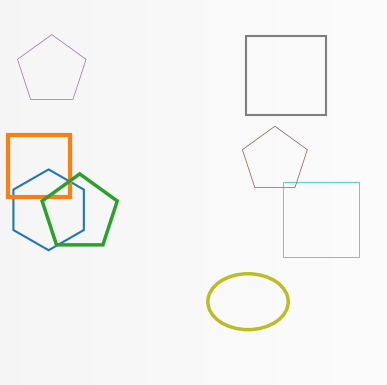[{"shape": "hexagon", "thickness": 1.5, "radius": 0.52, "center": [0.125, 0.455]}, {"shape": "square", "thickness": 3, "radius": 0.4, "center": [0.101, 0.569]}, {"shape": "pentagon", "thickness": 2.5, "radius": 0.51, "center": [0.206, 0.446]}, {"shape": "pentagon", "thickness": 0.5, "radius": 0.47, "center": [0.134, 0.817]}, {"shape": "pentagon", "thickness": 0.5, "radius": 0.44, "center": [0.709, 0.584]}, {"shape": "square", "thickness": 1.5, "radius": 0.51, "center": [0.738, 0.803]}, {"shape": "oval", "thickness": 2.5, "radius": 0.52, "center": [0.64, 0.216]}, {"shape": "square", "thickness": 0.5, "radius": 0.49, "center": [0.828, 0.43]}]